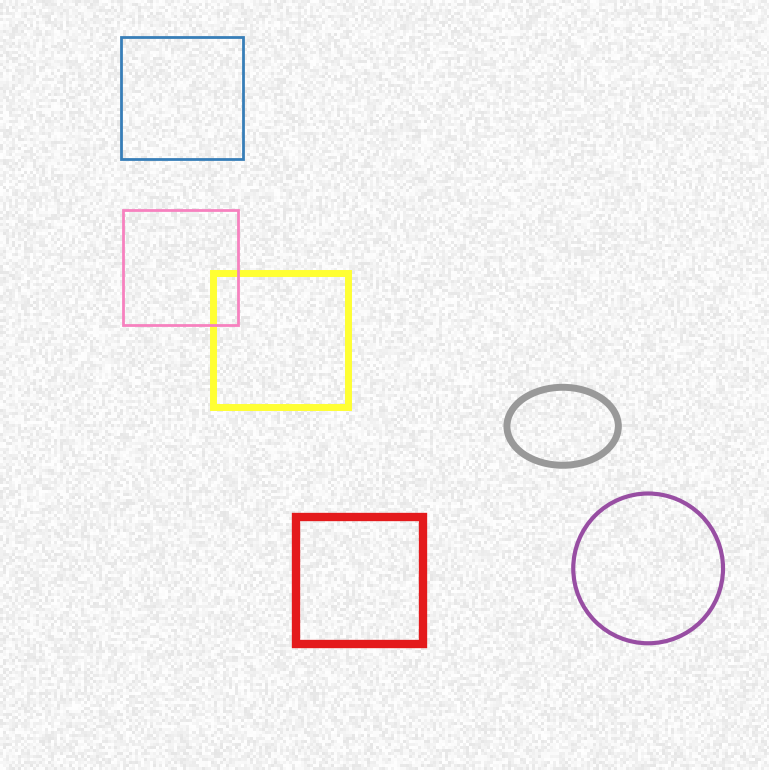[{"shape": "square", "thickness": 3, "radius": 0.41, "center": [0.467, 0.246]}, {"shape": "square", "thickness": 1, "radius": 0.4, "center": [0.236, 0.873]}, {"shape": "circle", "thickness": 1.5, "radius": 0.49, "center": [0.842, 0.262]}, {"shape": "square", "thickness": 2.5, "radius": 0.44, "center": [0.365, 0.558]}, {"shape": "square", "thickness": 1, "radius": 0.37, "center": [0.234, 0.653]}, {"shape": "oval", "thickness": 2.5, "radius": 0.36, "center": [0.731, 0.446]}]